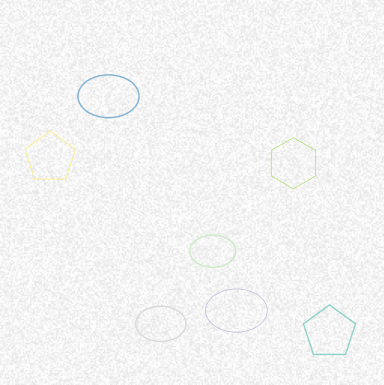[{"shape": "pentagon", "thickness": 1, "radius": 0.36, "center": [0.856, 0.137]}, {"shape": "oval", "thickness": 0.5, "radius": 0.4, "center": [0.614, 0.193]}, {"shape": "oval", "thickness": 1, "radius": 0.4, "center": [0.282, 0.75]}, {"shape": "hexagon", "thickness": 0.5, "radius": 0.33, "center": [0.762, 0.576]}, {"shape": "oval", "thickness": 1, "radius": 0.33, "center": [0.418, 0.159]}, {"shape": "oval", "thickness": 1, "radius": 0.3, "center": [0.553, 0.348]}, {"shape": "pentagon", "thickness": 0.5, "radius": 0.35, "center": [0.13, 0.591]}]